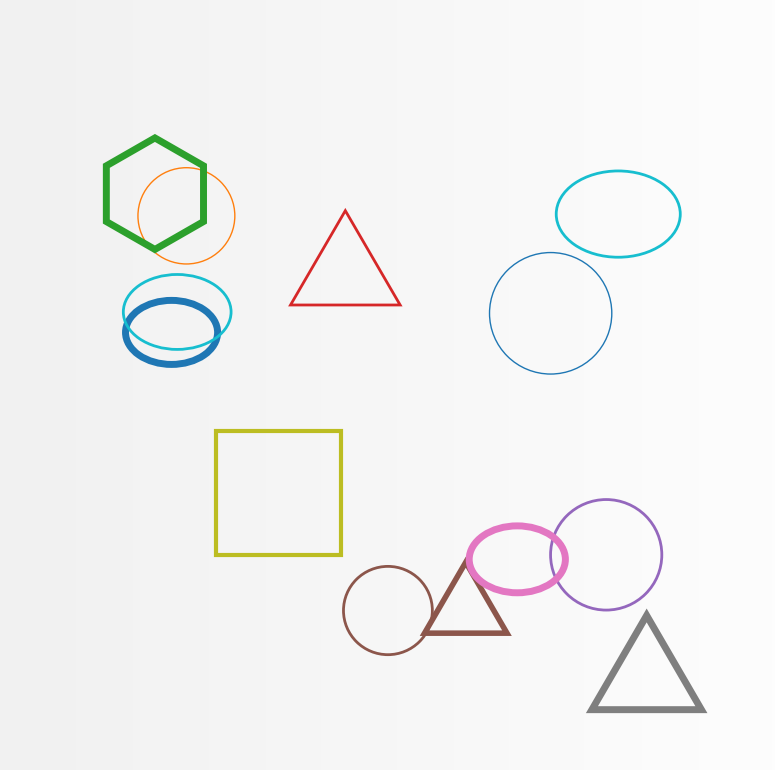[{"shape": "oval", "thickness": 2.5, "radius": 0.3, "center": [0.221, 0.568]}, {"shape": "circle", "thickness": 0.5, "radius": 0.39, "center": [0.711, 0.593]}, {"shape": "circle", "thickness": 0.5, "radius": 0.31, "center": [0.241, 0.72]}, {"shape": "hexagon", "thickness": 2.5, "radius": 0.36, "center": [0.2, 0.748]}, {"shape": "triangle", "thickness": 1, "radius": 0.41, "center": [0.446, 0.645]}, {"shape": "circle", "thickness": 1, "radius": 0.36, "center": [0.782, 0.279]}, {"shape": "triangle", "thickness": 2, "radius": 0.31, "center": [0.601, 0.208]}, {"shape": "circle", "thickness": 1, "radius": 0.29, "center": [0.501, 0.207]}, {"shape": "oval", "thickness": 2.5, "radius": 0.31, "center": [0.667, 0.274]}, {"shape": "triangle", "thickness": 2.5, "radius": 0.41, "center": [0.834, 0.119]}, {"shape": "square", "thickness": 1.5, "radius": 0.4, "center": [0.359, 0.36]}, {"shape": "oval", "thickness": 1, "radius": 0.4, "center": [0.798, 0.722]}, {"shape": "oval", "thickness": 1, "radius": 0.35, "center": [0.229, 0.595]}]